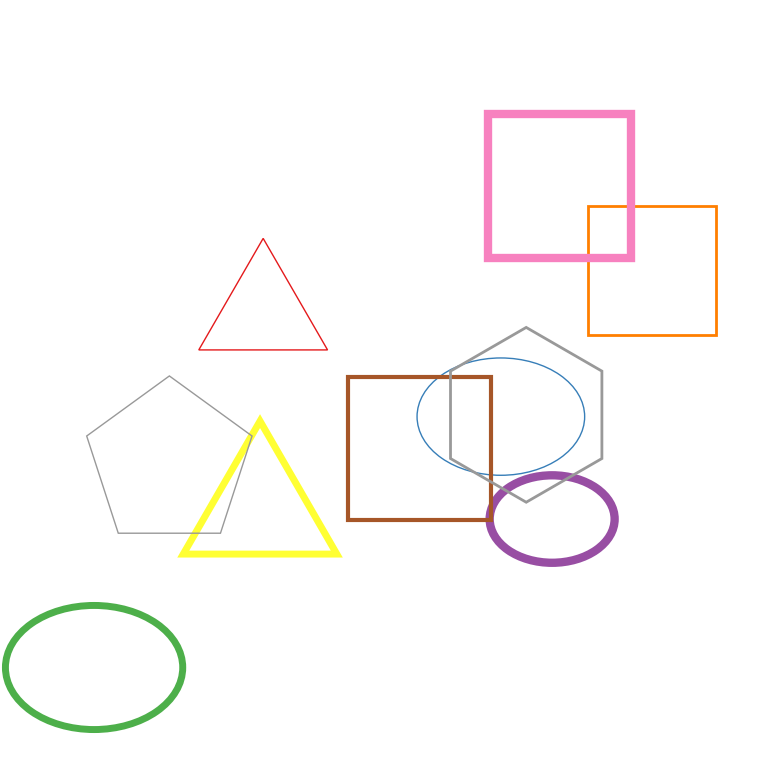[{"shape": "triangle", "thickness": 0.5, "radius": 0.48, "center": [0.342, 0.594]}, {"shape": "oval", "thickness": 0.5, "radius": 0.54, "center": [0.65, 0.459]}, {"shape": "oval", "thickness": 2.5, "radius": 0.58, "center": [0.122, 0.133]}, {"shape": "oval", "thickness": 3, "radius": 0.41, "center": [0.717, 0.326]}, {"shape": "square", "thickness": 1, "radius": 0.42, "center": [0.847, 0.649]}, {"shape": "triangle", "thickness": 2.5, "radius": 0.58, "center": [0.338, 0.338]}, {"shape": "square", "thickness": 1.5, "radius": 0.46, "center": [0.545, 0.418]}, {"shape": "square", "thickness": 3, "radius": 0.47, "center": [0.727, 0.758]}, {"shape": "hexagon", "thickness": 1, "radius": 0.57, "center": [0.683, 0.461]}, {"shape": "pentagon", "thickness": 0.5, "radius": 0.56, "center": [0.22, 0.399]}]